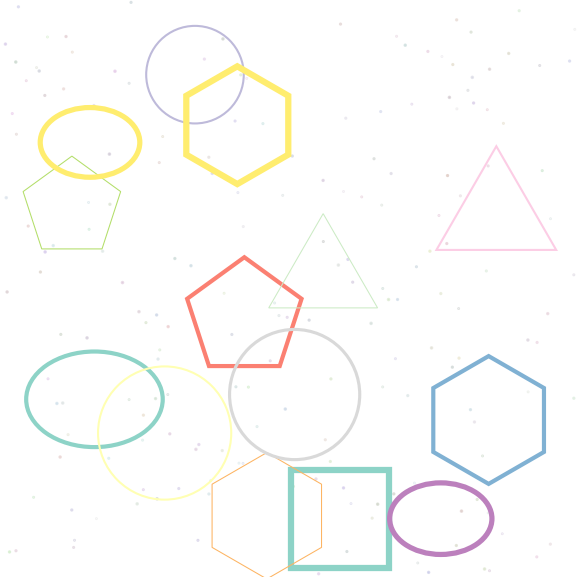[{"shape": "square", "thickness": 3, "radius": 0.42, "center": [0.589, 0.101]}, {"shape": "oval", "thickness": 2, "radius": 0.59, "center": [0.164, 0.308]}, {"shape": "circle", "thickness": 1, "radius": 0.58, "center": [0.285, 0.249]}, {"shape": "circle", "thickness": 1, "radius": 0.42, "center": [0.338, 0.87]}, {"shape": "pentagon", "thickness": 2, "radius": 0.52, "center": [0.423, 0.45]}, {"shape": "hexagon", "thickness": 2, "radius": 0.55, "center": [0.846, 0.272]}, {"shape": "hexagon", "thickness": 0.5, "radius": 0.55, "center": [0.462, 0.106]}, {"shape": "pentagon", "thickness": 0.5, "radius": 0.44, "center": [0.124, 0.64]}, {"shape": "triangle", "thickness": 1, "radius": 0.6, "center": [0.859, 0.626]}, {"shape": "circle", "thickness": 1.5, "radius": 0.56, "center": [0.51, 0.316]}, {"shape": "oval", "thickness": 2.5, "radius": 0.44, "center": [0.763, 0.101]}, {"shape": "triangle", "thickness": 0.5, "radius": 0.54, "center": [0.56, 0.52]}, {"shape": "hexagon", "thickness": 3, "radius": 0.51, "center": [0.411, 0.782]}, {"shape": "oval", "thickness": 2.5, "radius": 0.43, "center": [0.156, 0.753]}]